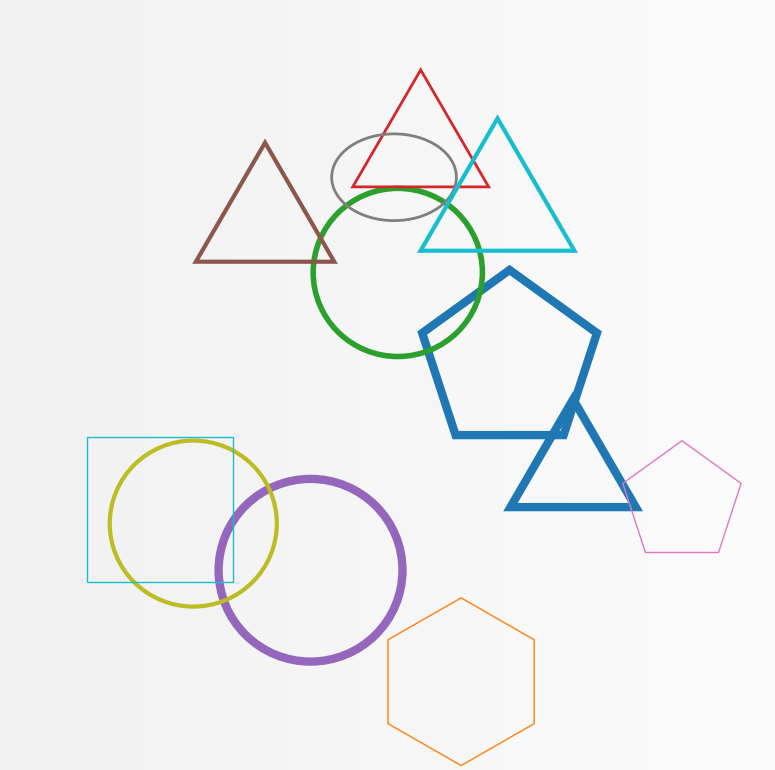[{"shape": "triangle", "thickness": 3, "radius": 0.47, "center": [0.74, 0.388]}, {"shape": "pentagon", "thickness": 3, "radius": 0.59, "center": [0.658, 0.531]}, {"shape": "hexagon", "thickness": 0.5, "radius": 0.54, "center": [0.595, 0.115]}, {"shape": "circle", "thickness": 2, "radius": 0.55, "center": [0.513, 0.646]}, {"shape": "triangle", "thickness": 1, "radius": 0.51, "center": [0.543, 0.808]}, {"shape": "circle", "thickness": 3, "radius": 0.59, "center": [0.401, 0.259]}, {"shape": "triangle", "thickness": 1.5, "radius": 0.52, "center": [0.342, 0.712]}, {"shape": "pentagon", "thickness": 0.5, "radius": 0.4, "center": [0.88, 0.347]}, {"shape": "oval", "thickness": 1, "radius": 0.4, "center": [0.508, 0.77]}, {"shape": "circle", "thickness": 1.5, "radius": 0.54, "center": [0.249, 0.32]}, {"shape": "square", "thickness": 0.5, "radius": 0.47, "center": [0.206, 0.339]}, {"shape": "triangle", "thickness": 1.5, "radius": 0.57, "center": [0.642, 0.732]}]